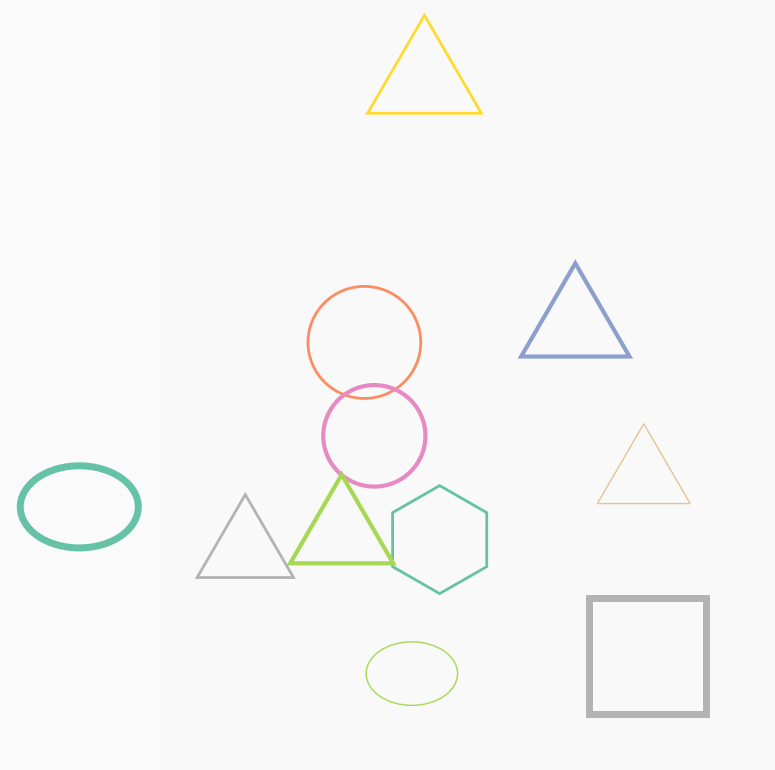[{"shape": "oval", "thickness": 2.5, "radius": 0.38, "center": [0.102, 0.342]}, {"shape": "hexagon", "thickness": 1, "radius": 0.35, "center": [0.567, 0.299]}, {"shape": "circle", "thickness": 1, "radius": 0.36, "center": [0.47, 0.555]}, {"shape": "triangle", "thickness": 1.5, "radius": 0.4, "center": [0.742, 0.577]}, {"shape": "circle", "thickness": 1.5, "radius": 0.33, "center": [0.483, 0.434]}, {"shape": "oval", "thickness": 0.5, "radius": 0.29, "center": [0.531, 0.125]}, {"shape": "triangle", "thickness": 1.5, "radius": 0.38, "center": [0.441, 0.307]}, {"shape": "triangle", "thickness": 1, "radius": 0.42, "center": [0.548, 0.895]}, {"shape": "triangle", "thickness": 0.5, "radius": 0.35, "center": [0.831, 0.381]}, {"shape": "triangle", "thickness": 1, "radius": 0.36, "center": [0.317, 0.286]}, {"shape": "square", "thickness": 2.5, "radius": 0.38, "center": [0.835, 0.148]}]